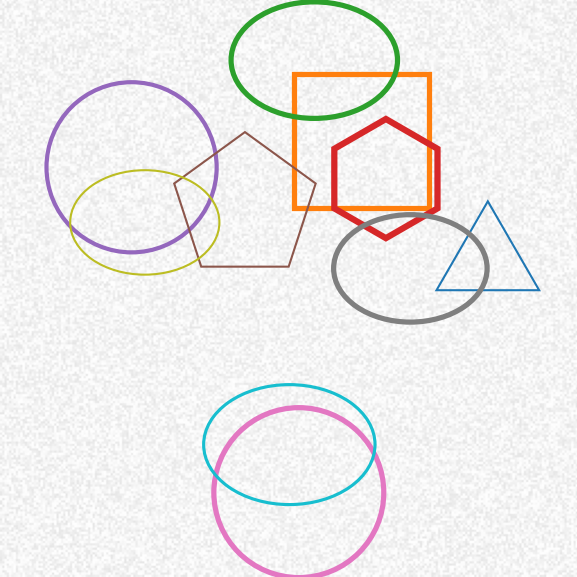[{"shape": "triangle", "thickness": 1, "radius": 0.51, "center": [0.845, 0.548]}, {"shape": "square", "thickness": 2.5, "radius": 0.58, "center": [0.626, 0.755]}, {"shape": "oval", "thickness": 2.5, "radius": 0.72, "center": [0.544, 0.895]}, {"shape": "hexagon", "thickness": 3, "radius": 0.52, "center": [0.668, 0.69]}, {"shape": "circle", "thickness": 2, "radius": 0.74, "center": [0.228, 0.709]}, {"shape": "pentagon", "thickness": 1, "radius": 0.64, "center": [0.424, 0.642]}, {"shape": "circle", "thickness": 2.5, "radius": 0.74, "center": [0.517, 0.146]}, {"shape": "oval", "thickness": 2.5, "radius": 0.66, "center": [0.711, 0.534]}, {"shape": "oval", "thickness": 1, "radius": 0.65, "center": [0.251, 0.614]}, {"shape": "oval", "thickness": 1.5, "radius": 0.74, "center": [0.501, 0.229]}]